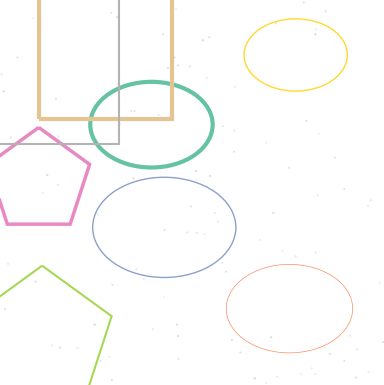[{"shape": "oval", "thickness": 3, "radius": 0.79, "center": [0.393, 0.676]}, {"shape": "oval", "thickness": 0.5, "radius": 0.82, "center": [0.752, 0.198]}, {"shape": "oval", "thickness": 1, "radius": 0.93, "center": [0.427, 0.409]}, {"shape": "pentagon", "thickness": 2.5, "radius": 0.69, "center": [0.101, 0.53]}, {"shape": "pentagon", "thickness": 1.5, "radius": 0.95, "center": [0.109, 0.12]}, {"shape": "oval", "thickness": 1, "radius": 0.67, "center": [0.768, 0.857]}, {"shape": "square", "thickness": 3, "radius": 0.86, "center": [0.274, 0.862]}, {"shape": "square", "thickness": 1.5, "radius": 0.95, "center": [0.119, 0.816]}]